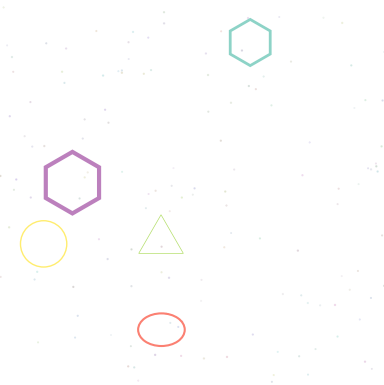[{"shape": "hexagon", "thickness": 2, "radius": 0.3, "center": [0.65, 0.89]}, {"shape": "oval", "thickness": 1.5, "radius": 0.3, "center": [0.419, 0.144]}, {"shape": "triangle", "thickness": 0.5, "radius": 0.33, "center": [0.418, 0.375]}, {"shape": "hexagon", "thickness": 3, "radius": 0.4, "center": [0.188, 0.526]}, {"shape": "circle", "thickness": 1, "radius": 0.3, "center": [0.113, 0.367]}]